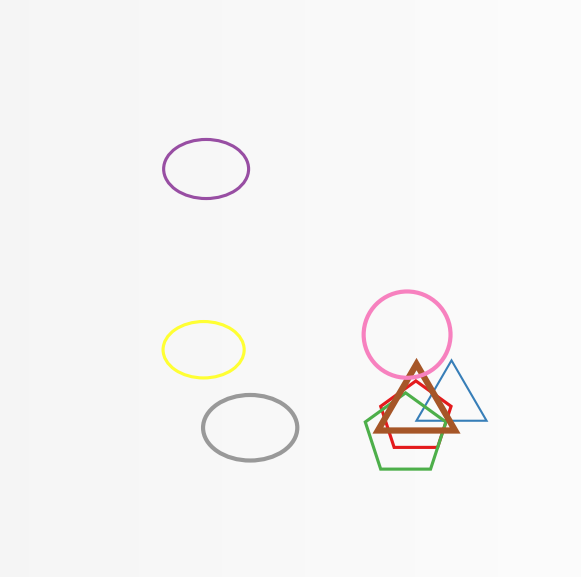[{"shape": "pentagon", "thickness": 1.5, "radius": 0.32, "center": [0.715, 0.276]}, {"shape": "triangle", "thickness": 1, "radius": 0.35, "center": [0.777, 0.305]}, {"shape": "pentagon", "thickness": 1.5, "radius": 0.36, "center": [0.698, 0.246]}, {"shape": "oval", "thickness": 1.5, "radius": 0.37, "center": [0.355, 0.706]}, {"shape": "oval", "thickness": 1.5, "radius": 0.35, "center": [0.35, 0.394]}, {"shape": "triangle", "thickness": 3, "radius": 0.38, "center": [0.717, 0.292]}, {"shape": "circle", "thickness": 2, "radius": 0.37, "center": [0.7, 0.42]}, {"shape": "oval", "thickness": 2, "radius": 0.41, "center": [0.43, 0.258]}]